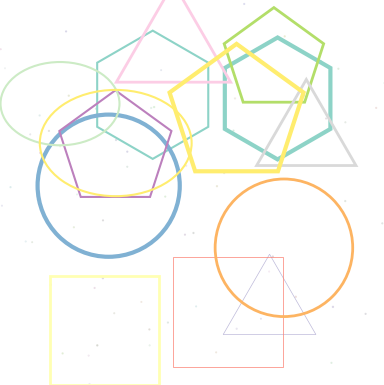[{"shape": "hexagon", "thickness": 3, "radius": 0.79, "center": [0.721, 0.744]}, {"shape": "hexagon", "thickness": 1.5, "radius": 0.83, "center": [0.397, 0.754]}, {"shape": "square", "thickness": 2, "radius": 0.71, "center": [0.272, 0.141]}, {"shape": "triangle", "thickness": 0.5, "radius": 0.7, "center": [0.7, 0.201]}, {"shape": "square", "thickness": 0.5, "radius": 0.71, "center": [0.592, 0.19]}, {"shape": "circle", "thickness": 3, "radius": 0.92, "center": [0.282, 0.518]}, {"shape": "circle", "thickness": 2, "radius": 0.89, "center": [0.737, 0.356]}, {"shape": "pentagon", "thickness": 2, "radius": 0.68, "center": [0.711, 0.844]}, {"shape": "triangle", "thickness": 2, "radius": 0.86, "center": [0.451, 0.872]}, {"shape": "triangle", "thickness": 2, "radius": 0.75, "center": [0.796, 0.645]}, {"shape": "pentagon", "thickness": 1.5, "radius": 0.77, "center": [0.3, 0.612]}, {"shape": "oval", "thickness": 1.5, "radius": 0.77, "center": [0.156, 0.731]}, {"shape": "oval", "thickness": 1.5, "radius": 0.99, "center": [0.301, 0.628]}, {"shape": "pentagon", "thickness": 3, "radius": 0.91, "center": [0.614, 0.703]}]